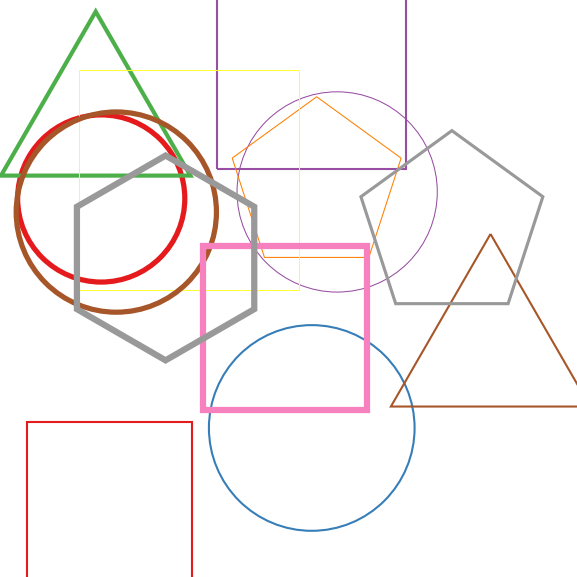[{"shape": "square", "thickness": 1, "radius": 0.71, "center": [0.19, 0.126]}, {"shape": "circle", "thickness": 2.5, "radius": 0.72, "center": [0.175, 0.655]}, {"shape": "circle", "thickness": 1, "radius": 0.89, "center": [0.54, 0.258]}, {"shape": "triangle", "thickness": 2, "radius": 0.95, "center": [0.166, 0.79]}, {"shape": "square", "thickness": 1, "radius": 0.82, "center": [0.539, 0.871]}, {"shape": "circle", "thickness": 0.5, "radius": 0.87, "center": [0.584, 0.667]}, {"shape": "pentagon", "thickness": 0.5, "radius": 0.77, "center": [0.548, 0.678]}, {"shape": "square", "thickness": 0.5, "radius": 0.95, "center": [0.328, 0.687]}, {"shape": "circle", "thickness": 2.5, "radius": 0.87, "center": [0.201, 0.632]}, {"shape": "triangle", "thickness": 1, "radius": 1.0, "center": [0.849, 0.395]}, {"shape": "square", "thickness": 3, "radius": 0.71, "center": [0.494, 0.432]}, {"shape": "hexagon", "thickness": 3, "radius": 0.89, "center": [0.287, 0.552]}, {"shape": "pentagon", "thickness": 1.5, "radius": 0.83, "center": [0.783, 0.607]}]